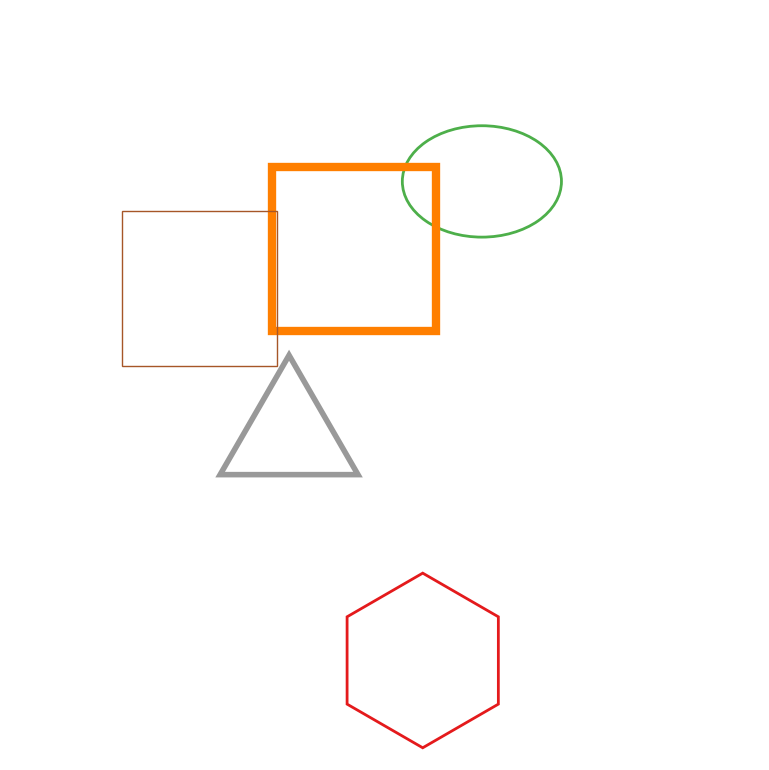[{"shape": "hexagon", "thickness": 1, "radius": 0.57, "center": [0.549, 0.142]}, {"shape": "oval", "thickness": 1, "radius": 0.52, "center": [0.626, 0.764]}, {"shape": "square", "thickness": 3, "radius": 0.53, "center": [0.459, 0.677]}, {"shape": "square", "thickness": 0.5, "radius": 0.5, "center": [0.259, 0.626]}, {"shape": "triangle", "thickness": 2, "radius": 0.52, "center": [0.375, 0.435]}]